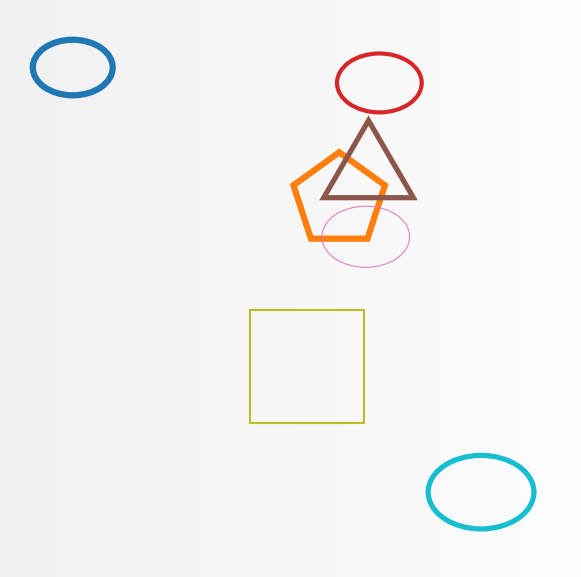[{"shape": "oval", "thickness": 3, "radius": 0.34, "center": [0.125, 0.882]}, {"shape": "pentagon", "thickness": 3, "radius": 0.41, "center": [0.584, 0.653]}, {"shape": "oval", "thickness": 2, "radius": 0.36, "center": [0.653, 0.856]}, {"shape": "triangle", "thickness": 2.5, "radius": 0.45, "center": [0.634, 0.701]}, {"shape": "oval", "thickness": 0.5, "radius": 0.38, "center": [0.629, 0.589]}, {"shape": "square", "thickness": 1, "radius": 0.49, "center": [0.528, 0.364]}, {"shape": "oval", "thickness": 2.5, "radius": 0.45, "center": [0.828, 0.147]}]